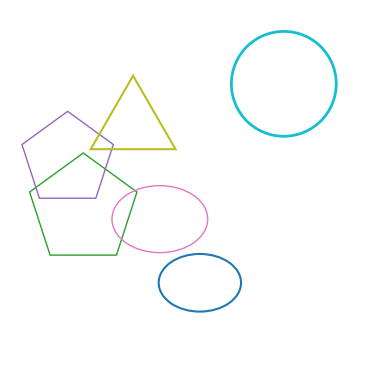[{"shape": "oval", "thickness": 1.5, "radius": 0.53, "center": [0.519, 0.266]}, {"shape": "pentagon", "thickness": 1, "radius": 0.73, "center": [0.216, 0.456]}, {"shape": "pentagon", "thickness": 1, "radius": 0.62, "center": [0.176, 0.586]}, {"shape": "oval", "thickness": 1, "radius": 0.62, "center": [0.415, 0.431]}, {"shape": "triangle", "thickness": 1.5, "radius": 0.64, "center": [0.346, 0.676]}, {"shape": "circle", "thickness": 2, "radius": 0.68, "center": [0.737, 0.782]}]